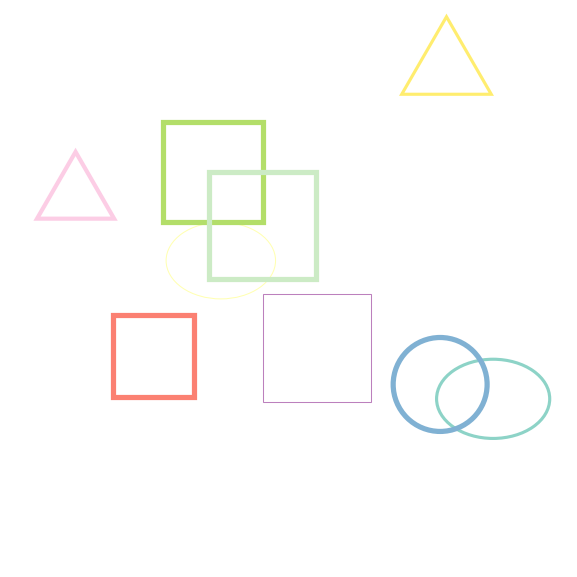[{"shape": "oval", "thickness": 1.5, "radius": 0.49, "center": [0.854, 0.309]}, {"shape": "oval", "thickness": 0.5, "radius": 0.47, "center": [0.382, 0.548]}, {"shape": "square", "thickness": 2.5, "radius": 0.35, "center": [0.266, 0.383]}, {"shape": "circle", "thickness": 2.5, "radius": 0.41, "center": [0.762, 0.333]}, {"shape": "square", "thickness": 2.5, "radius": 0.44, "center": [0.369, 0.701]}, {"shape": "triangle", "thickness": 2, "radius": 0.39, "center": [0.131, 0.659]}, {"shape": "square", "thickness": 0.5, "radius": 0.47, "center": [0.549, 0.397]}, {"shape": "square", "thickness": 2.5, "radius": 0.47, "center": [0.454, 0.609]}, {"shape": "triangle", "thickness": 1.5, "radius": 0.45, "center": [0.773, 0.881]}]